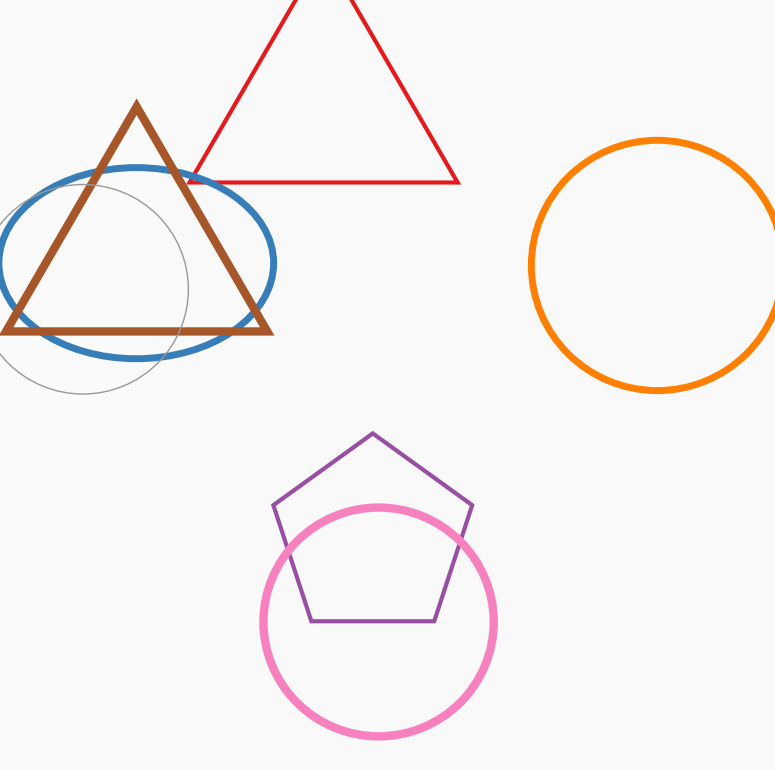[{"shape": "triangle", "thickness": 1.5, "radius": 1.0, "center": [0.418, 0.863]}, {"shape": "oval", "thickness": 2.5, "radius": 0.89, "center": [0.176, 0.658]}, {"shape": "pentagon", "thickness": 1.5, "radius": 0.67, "center": [0.481, 0.302]}, {"shape": "circle", "thickness": 2.5, "radius": 0.81, "center": [0.848, 0.655]}, {"shape": "triangle", "thickness": 3, "radius": 0.97, "center": [0.176, 0.667]}, {"shape": "circle", "thickness": 3, "radius": 0.74, "center": [0.489, 0.192]}, {"shape": "circle", "thickness": 0.5, "radius": 0.68, "center": [0.107, 0.624]}]